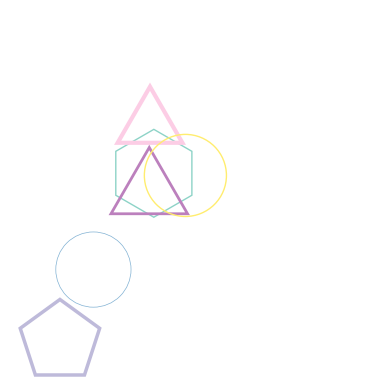[{"shape": "hexagon", "thickness": 1, "radius": 0.57, "center": [0.4, 0.55]}, {"shape": "pentagon", "thickness": 2.5, "radius": 0.54, "center": [0.156, 0.114]}, {"shape": "circle", "thickness": 0.5, "radius": 0.49, "center": [0.243, 0.3]}, {"shape": "triangle", "thickness": 3, "radius": 0.49, "center": [0.39, 0.678]}, {"shape": "triangle", "thickness": 2, "radius": 0.57, "center": [0.388, 0.502]}, {"shape": "circle", "thickness": 1, "radius": 0.53, "center": [0.482, 0.544]}]